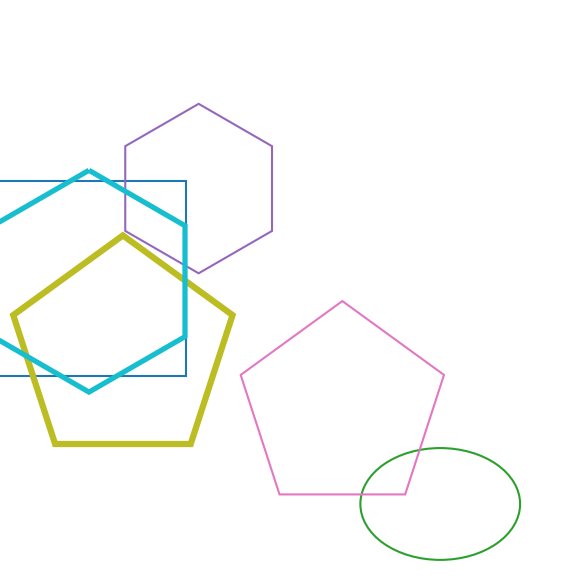[{"shape": "square", "thickness": 1, "radius": 0.85, "center": [0.153, 0.517]}, {"shape": "oval", "thickness": 1, "radius": 0.69, "center": [0.762, 0.126]}, {"shape": "hexagon", "thickness": 1, "radius": 0.73, "center": [0.344, 0.673]}, {"shape": "pentagon", "thickness": 1, "radius": 0.93, "center": [0.593, 0.293]}, {"shape": "pentagon", "thickness": 3, "radius": 1.0, "center": [0.213, 0.392]}, {"shape": "hexagon", "thickness": 2.5, "radius": 0.96, "center": [0.154, 0.512]}]